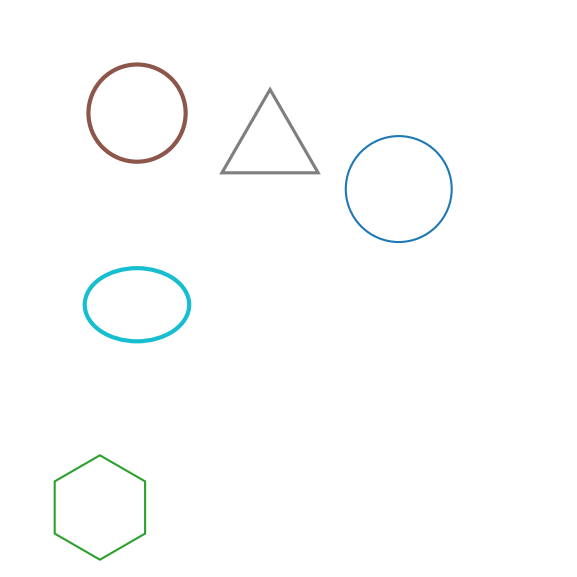[{"shape": "circle", "thickness": 1, "radius": 0.46, "center": [0.69, 0.672]}, {"shape": "hexagon", "thickness": 1, "radius": 0.45, "center": [0.173, 0.12]}, {"shape": "circle", "thickness": 2, "radius": 0.42, "center": [0.237, 0.803]}, {"shape": "triangle", "thickness": 1.5, "radius": 0.48, "center": [0.468, 0.748]}, {"shape": "oval", "thickness": 2, "radius": 0.45, "center": [0.237, 0.471]}]